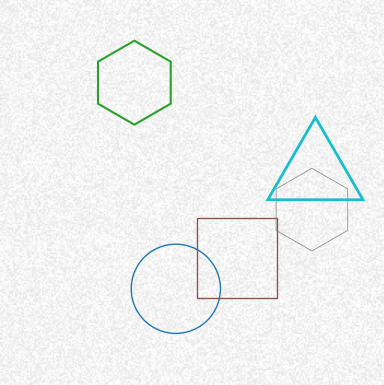[{"shape": "circle", "thickness": 1, "radius": 0.58, "center": [0.457, 0.25]}, {"shape": "hexagon", "thickness": 1.5, "radius": 0.55, "center": [0.349, 0.785]}, {"shape": "square", "thickness": 1, "radius": 0.52, "center": [0.616, 0.33]}, {"shape": "hexagon", "thickness": 0.5, "radius": 0.54, "center": [0.81, 0.456]}, {"shape": "triangle", "thickness": 2, "radius": 0.71, "center": [0.819, 0.552]}]